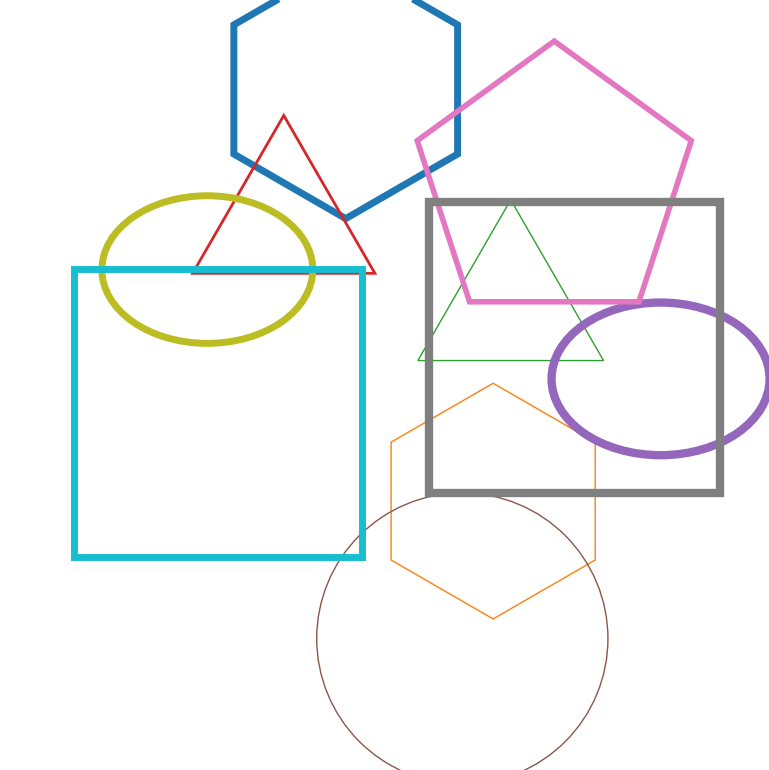[{"shape": "hexagon", "thickness": 2.5, "radius": 0.84, "center": [0.449, 0.884]}, {"shape": "hexagon", "thickness": 0.5, "radius": 0.77, "center": [0.64, 0.349]}, {"shape": "triangle", "thickness": 0.5, "radius": 0.7, "center": [0.663, 0.601]}, {"shape": "triangle", "thickness": 1, "radius": 0.68, "center": [0.369, 0.713]}, {"shape": "oval", "thickness": 3, "radius": 0.71, "center": [0.858, 0.508]}, {"shape": "circle", "thickness": 0.5, "radius": 0.95, "center": [0.6, 0.171]}, {"shape": "pentagon", "thickness": 2, "radius": 0.94, "center": [0.72, 0.759]}, {"shape": "square", "thickness": 3, "radius": 0.94, "center": [0.746, 0.549]}, {"shape": "oval", "thickness": 2.5, "radius": 0.68, "center": [0.269, 0.65]}, {"shape": "square", "thickness": 2.5, "radius": 0.93, "center": [0.283, 0.464]}]